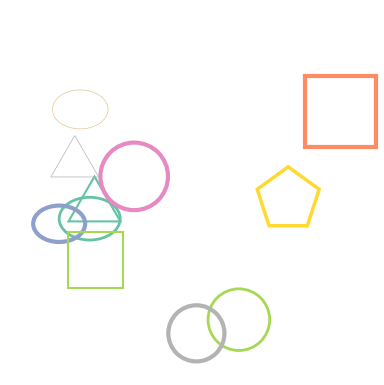[{"shape": "oval", "thickness": 2, "radius": 0.4, "center": [0.233, 0.432]}, {"shape": "triangle", "thickness": 1.5, "radius": 0.39, "center": [0.245, 0.464]}, {"shape": "square", "thickness": 3, "radius": 0.46, "center": [0.884, 0.711]}, {"shape": "oval", "thickness": 3, "radius": 0.34, "center": [0.154, 0.419]}, {"shape": "circle", "thickness": 3, "radius": 0.44, "center": [0.349, 0.542]}, {"shape": "square", "thickness": 1.5, "radius": 0.36, "center": [0.248, 0.325]}, {"shape": "circle", "thickness": 2, "radius": 0.4, "center": [0.62, 0.17]}, {"shape": "pentagon", "thickness": 2.5, "radius": 0.42, "center": [0.749, 0.482]}, {"shape": "oval", "thickness": 0.5, "radius": 0.36, "center": [0.208, 0.716]}, {"shape": "circle", "thickness": 3, "radius": 0.36, "center": [0.51, 0.134]}, {"shape": "triangle", "thickness": 0.5, "radius": 0.36, "center": [0.194, 0.576]}]